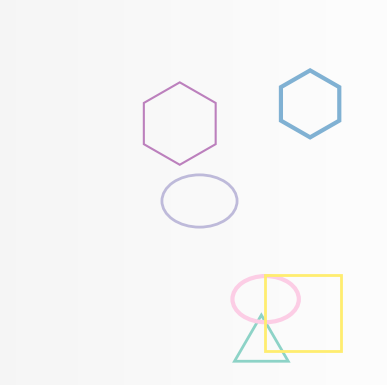[{"shape": "triangle", "thickness": 2, "radius": 0.4, "center": [0.674, 0.102]}, {"shape": "oval", "thickness": 2, "radius": 0.48, "center": [0.515, 0.478]}, {"shape": "hexagon", "thickness": 3, "radius": 0.43, "center": [0.8, 0.73]}, {"shape": "oval", "thickness": 3, "radius": 0.43, "center": [0.686, 0.223]}, {"shape": "hexagon", "thickness": 1.5, "radius": 0.54, "center": [0.464, 0.679]}, {"shape": "square", "thickness": 2, "radius": 0.49, "center": [0.782, 0.187]}]